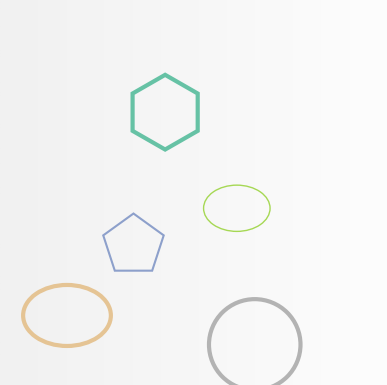[{"shape": "hexagon", "thickness": 3, "radius": 0.49, "center": [0.426, 0.709]}, {"shape": "pentagon", "thickness": 1.5, "radius": 0.41, "center": [0.344, 0.363]}, {"shape": "oval", "thickness": 1, "radius": 0.43, "center": [0.611, 0.459]}, {"shape": "oval", "thickness": 3, "radius": 0.57, "center": [0.173, 0.181]}, {"shape": "circle", "thickness": 3, "radius": 0.59, "center": [0.657, 0.105]}]